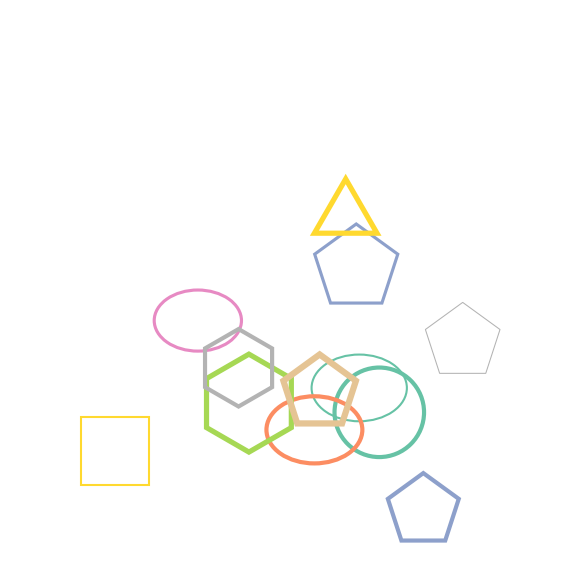[{"shape": "oval", "thickness": 1, "radius": 0.41, "center": [0.622, 0.327]}, {"shape": "circle", "thickness": 2, "radius": 0.39, "center": [0.657, 0.285]}, {"shape": "oval", "thickness": 2, "radius": 0.42, "center": [0.544, 0.255]}, {"shape": "pentagon", "thickness": 1.5, "radius": 0.38, "center": [0.617, 0.536]}, {"shape": "pentagon", "thickness": 2, "radius": 0.32, "center": [0.733, 0.115]}, {"shape": "oval", "thickness": 1.5, "radius": 0.38, "center": [0.343, 0.444]}, {"shape": "hexagon", "thickness": 2.5, "radius": 0.42, "center": [0.431, 0.301]}, {"shape": "square", "thickness": 1, "radius": 0.29, "center": [0.199, 0.218]}, {"shape": "triangle", "thickness": 2.5, "radius": 0.31, "center": [0.599, 0.627]}, {"shape": "pentagon", "thickness": 3, "radius": 0.33, "center": [0.554, 0.319]}, {"shape": "pentagon", "thickness": 0.5, "radius": 0.34, "center": [0.801, 0.408]}, {"shape": "hexagon", "thickness": 2, "radius": 0.34, "center": [0.413, 0.362]}]